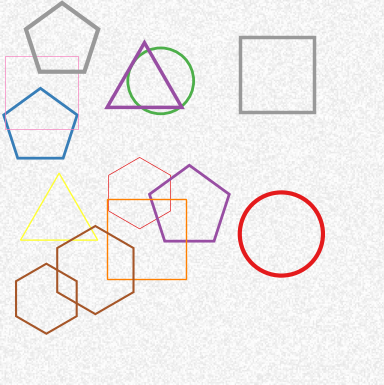[{"shape": "hexagon", "thickness": 0.5, "radius": 0.46, "center": [0.363, 0.498]}, {"shape": "circle", "thickness": 3, "radius": 0.54, "center": [0.731, 0.392]}, {"shape": "pentagon", "thickness": 2, "radius": 0.5, "center": [0.105, 0.67]}, {"shape": "circle", "thickness": 2, "radius": 0.43, "center": [0.417, 0.79]}, {"shape": "pentagon", "thickness": 2, "radius": 0.54, "center": [0.492, 0.462]}, {"shape": "triangle", "thickness": 2.5, "radius": 0.56, "center": [0.375, 0.777]}, {"shape": "square", "thickness": 1, "radius": 0.52, "center": [0.38, 0.38]}, {"shape": "triangle", "thickness": 1, "radius": 0.58, "center": [0.154, 0.434]}, {"shape": "hexagon", "thickness": 1.5, "radius": 0.45, "center": [0.12, 0.224]}, {"shape": "hexagon", "thickness": 1.5, "radius": 0.57, "center": [0.248, 0.299]}, {"shape": "square", "thickness": 0.5, "radius": 0.48, "center": [0.107, 0.76]}, {"shape": "square", "thickness": 2.5, "radius": 0.49, "center": [0.719, 0.807]}, {"shape": "pentagon", "thickness": 3, "radius": 0.49, "center": [0.161, 0.894]}]